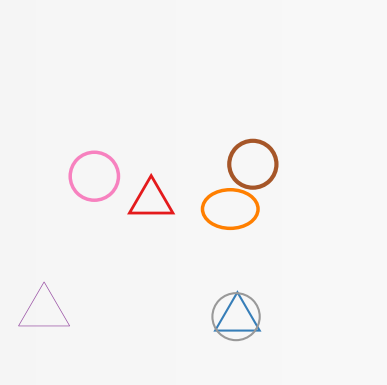[{"shape": "triangle", "thickness": 2, "radius": 0.32, "center": [0.39, 0.479]}, {"shape": "triangle", "thickness": 1.5, "radius": 0.33, "center": [0.613, 0.175]}, {"shape": "triangle", "thickness": 0.5, "radius": 0.38, "center": [0.114, 0.191]}, {"shape": "oval", "thickness": 2.5, "radius": 0.36, "center": [0.594, 0.457]}, {"shape": "circle", "thickness": 3, "radius": 0.3, "center": [0.653, 0.573]}, {"shape": "circle", "thickness": 2.5, "radius": 0.31, "center": [0.243, 0.542]}, {"shape": "circle", "thickness": 1.5, "radius": 0.31, "center": [0.609, 0.177]}]